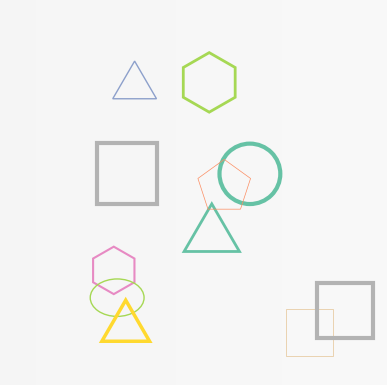[{"shape": "triangle", "thickness": 2, "radius": 0.41, "center": [0.547, 0.388]}, {"shape": "circle", "thickness": 3, "radius": 0.39, "center": [0.645, 0.548]}, {"shape": "pentagon", "thickness": 0.5, "radius": 0.36, "center": [0.579, 0.514]}, {"shape": "triangle", "thickness": 1, "radius": 0.33, "center": [0.347, 0.776]}, {"shape": "hexagon", "thickness": 1.5, "radius": 0.31, "center": [0.294, 0.298]}, {"shape": "hexagon", "thickness": 2, "radius": 0.39, "center": [0.54, 0.786]}, {"shape": "oval", "thickness": 1, "radius": 0.35, "center": [0.302, 0.227]}, {"shape": "triangle", "thickness": 2.5, "radius": 0.36, "center": [0.324, 0.149]}, {"shape": "square", "thickness": 0.5, "radius": 0.3, "center": [0.799, 0.136]}, {"shape": "square", "thickness": 3, "radius": 0.36, "center": [0.89, 0.193]}, {"shape": "square", "thickness": 3, "radius": 0.39, "center": [0.328, 0.549]}]